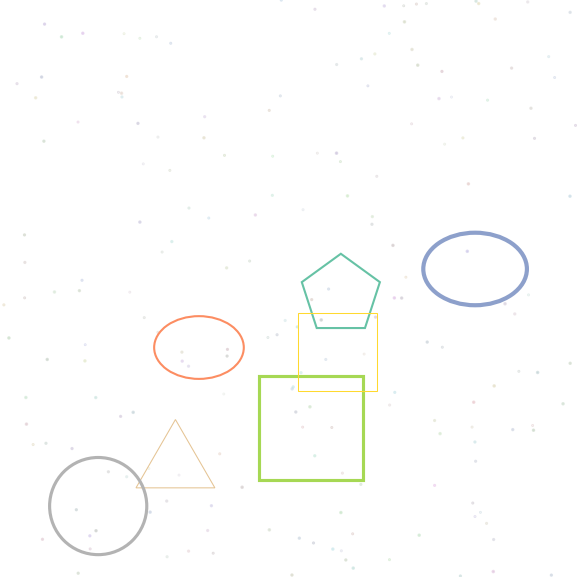[{"shape": "pentagon", "thickness": 1, "radius": 0.36, "center": [0.59, 0.489]}, {"shape": "oval", "thickness": 1, "radius": 0.39, "center": [0.345, 0.397]}, {"shape": "oval", "thickness": 2, "radius": 0.45, "center": [0.823, 0.533]}, {"shape": "square", "thickness": 1.5, "radius": 0.45, "center": [0.539, 0.258]}, {"shape": "square", "thickness": 0.5, "radius": 0.34, "center": [0.585, 0.389]}, {"shape": "triangle", "thickness": 0.5, "radius": 0.39, "center": [0.304, 0.194]}, {"shape": "circle", "thickness": 1.5, "radius": 0.42, "center": [0.17, 0.123]}]